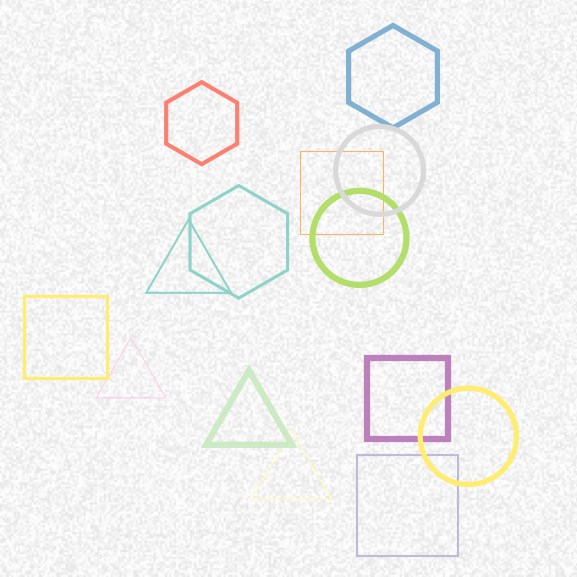[{"shape": "hexagon", "thickness": 1.5, "radius": 0.49, "center": [0.414, 0.58]}, {"shape": "triangle", "thickness": 1, "radius": 0.42, "center": [0.327, 0.534]}, {"shape": "triangle", "thickness": 0.5, "radius": 0.4, "center": [0.505, 0.175]}, {"shape": "square", "thickness": 1, "radius": 0.44, "center": [0.706, 0.124]}, {"shape": "hexagon", "thickness": 2, "radius": 0.36, "center": [0.349, 0.786]}, {"shape": "hexagon", "thickness": 2.5, "radius": 0.44, "center": [0.681, 0.866]}, {"shape": "square", "thickness": 0.5, "radius": 0.36, "center": [0.591, 0.666]}, {"shape": "circle", "thickness": 3, "radius": 0.41, "center": [0.622, 0.587]}, {"shape": "triangle", "thickness": 0.5, "radius": 0.35, "center": [0.227, 0.345]}, {"shape": "circle", "thickness": 2.5, "radius": 0.38, "center": [0.657, 0.704]}, {"shape": "square", "thickness": 3, "radius": 0.35, "center": [0.706, 0.309]}, {"shape": "triangle", "thickness": 3, "radius": 0.43, "center": [0.431, 0.272]}, {"shape": "circle", "thickness": 2.5, "radius": 0.42, "center": [0.811, 0.244]}, {"shape": "square", "thickness": 1.5, "radius": 0.36, "center": [0.114, 0.415]}]